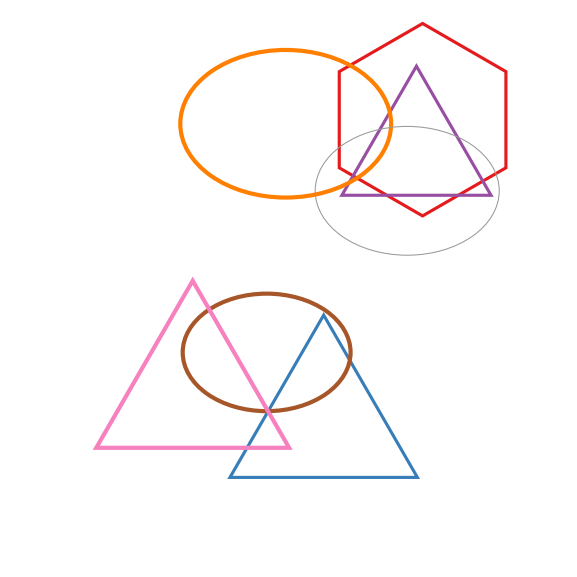[{"shape": "hexagon", "thickness": 1.5, "radius": 0.83, "center": [0.732, 0.792]}, {"shape": "triangle", "thickness": 1.5, "radius": 0.94, "center": [0.56, 0.266]}, {"shape": "triangle", "thickness": 1.5, "radius": 0.75, "center": [0.721, 0.736]}, {"shape": "oval", "thickness": 2, "radius": 0.91, "center": [0.495, 0.785]}, {"shape": "oval", "thickness": 2, "radius": 0.73, "center": [0.462, 0.389]}, {"shape": "triangle", "thickness": 2, "radius": 0.96, "center": [0.334, 0.32]}, {"shape": "oval", "thickness": 0.5, "radius": 0.8, "center": [0.705, 0.669]}]